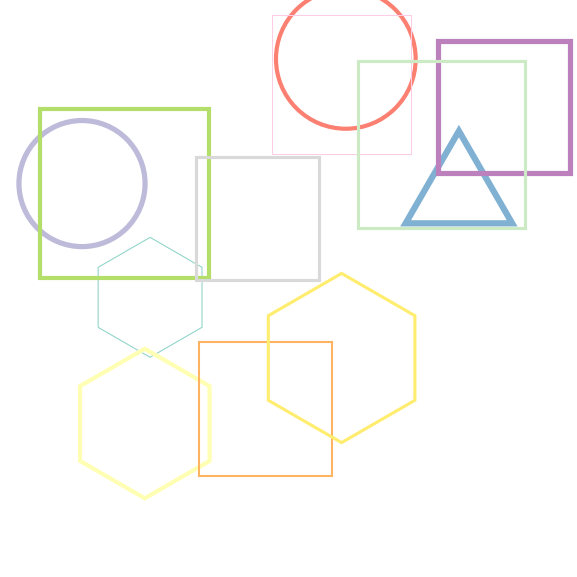[{"shape": "hexagon", "thickness": 0.5, "radius": 0.52, "center": [0.26, 0.484]}, {"shape": "hexagon", "thickness": 2, "radius": 0.65, "center": [0.251, 0.266]}, {"shape": "circle", "thickness": 2.5, "radius": 0.55, "center": [0.142, 0.681]}, {"shape": "circle", "thickness": 2, "radius": 0.6, "center": [0.599, 0.897]}, {"shape": "triangle", "thickness": 3, "radius": 0.53, "center": [0.795, 0.666]}, {"shape": "square", "thickness": 1, "radius": 0.58, "center": [0.46, 0.291]}, {"shape": "square", "thickness": 2, "radius": 0.73, "center": [0.216, 0.664]}, {"shape": "square", "thickness": 0.5, "radius": 0.6, "center": [0.592, 0.853]}, {"shape": "square", "thickness": 1.5, "radius": 0.53, "center": [0.446, 0.621]}, {"shape": "square", "thickness": 2.5, "radius": 0.57, "center": [0.873, 0.814]}, {"shape": "square", "thickness": 1.5, "radius": 0.72, "center": [0.765, 0.749]}, {"shape": "hexagon", "thickness": 1.5, "radius": 0.73, "center": [0.592, 0.379]}]